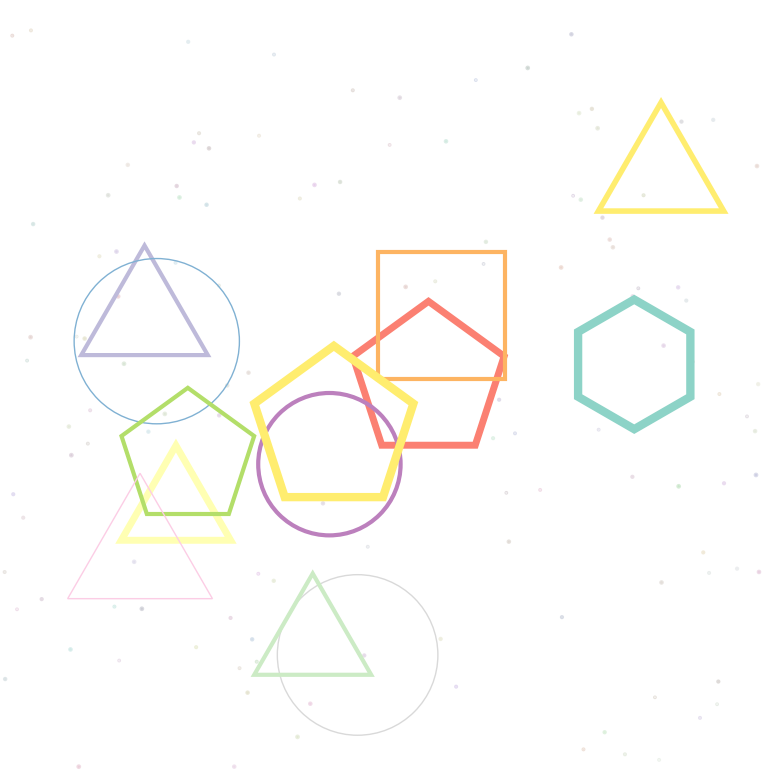[{"shape": "hexagon", "thickness": 3, "radius": 0.42, "center": [0.824, 0.527]}, {"shape": "triangle", "thickness": 2.5, "radius": 0.41, "center": [0.228, 0.339]}, {"shape": "triangle", "thickness": 1.5, "radius": 0.47, "center": [0.188, 0.586]}, {"shape": "pentagon", "thickness": 2.5, "radius": 0.52, "center": [0.556, 0.505]}, {"shape": "circle", "thickness": 0.5, "radius": 0.54, "center": [0.204, 0.557]}, {"shape": "square", "thickness": 1.5, "radius": 0.41, "center": [0.573, 0.59]}, {"shape": "pentagon", "thickness": 1.5, "radius": 0.45, "center": [0.244, 0.406]}, {"shape": "triangle", "thickness": 0.5, "radius": 0.54, "center": [0.182, 0.277]}, {"shape": "circle", "thickness": 0.5, "radius": 0.52, "center": [0.464, 0.149]}, {"shape": "circle", "thickness": 1.5, "radius": 0.46, "center": [0.428, 0.397]}, {"shape": "triangle", "thickness": 1.5, "radius": 0.44, "center": [0.406, 0.167]}, {"shape": "triangle", "thickness": 2, "radius": 0.47, "center": [0.859, 0.773]}, {"shape": "pentagon", "thickness": 3, "radius": 0.54, "center": [0.434, 0.442]}]